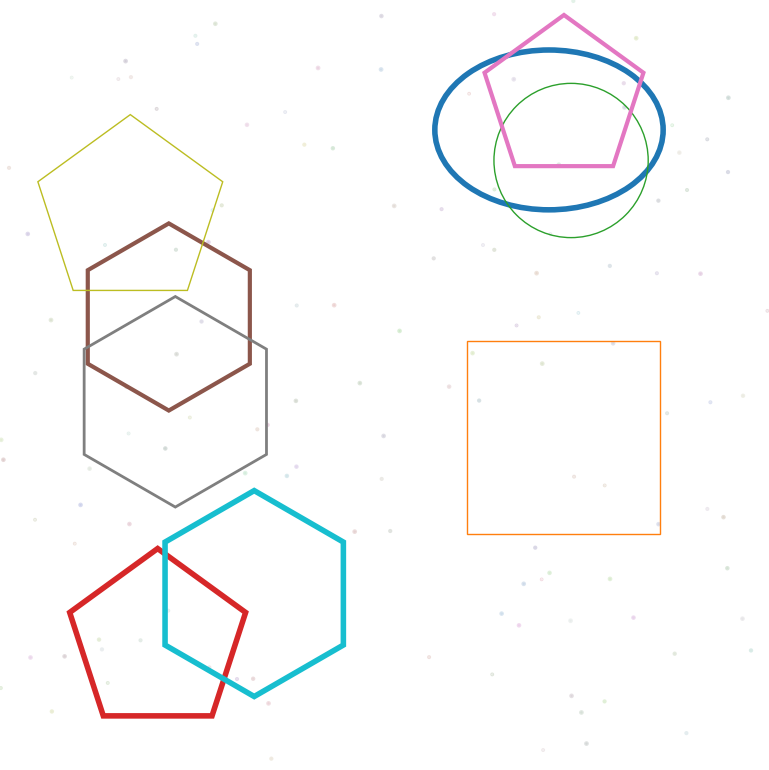[{"shape": "oval", "thickness": 2, "radius": 0.74, "center": [0.713, 0.831]}, {"shape": "square", "thickness": 0.5, "radius": 0.62, "center": [0.732, 0.432]}, {"shape": "circle", "thickness": 0.5, "radius": 0.5, "center": [0.742, 0.792]}, {"shape": "pentagon", "thickness": 2, "radius": 0.6, "center": [0.205, 0.167]}, {"shape": "hexagon", "thickness": 1.5, "radius": 0.61, "center": [0.219, 0.588]}, {"shape": "pentagon", "thickness": 1.5, "radius": 0.54, "center": [0.732, 0.872]}, {"shape": "hexagon", "thickness": 1, "radius": 0.68, "center": [0.228, 0.478]}, {"shape": "pentagon", "thickness": 0.5, "radius": 0.63, "center": [0.169, 0.725]}, {"shape": "hexagon", "thickness": 2, "radius": 0.67, "center": [0.33, 0.229]}]